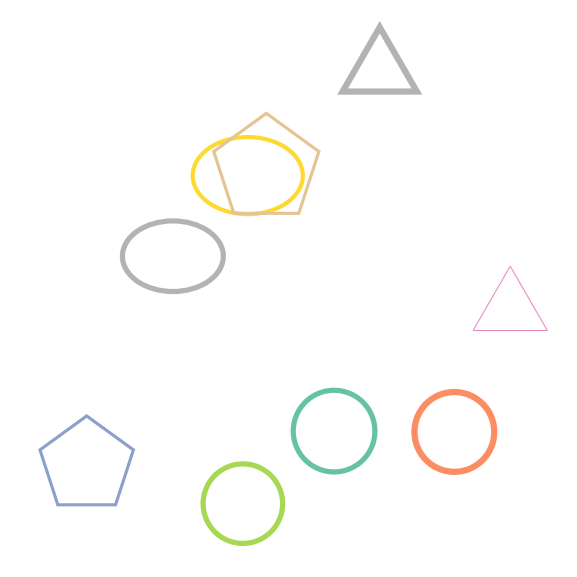[{"shape": "circle", "thickness": 2.5, "radius": 0.35, "center": [0.579, 0.253]}, {"shape": "circle", "thickness": 3, "radius": 0.35, "center": [0.787, 0.251]}, {"shape": "pentagon", "thickness": 1.5, "radius": 0.43, "center": [0.15, 0.194]}, {"shape": "triangle", "thickness": 0.5, "radius": 0.37, "center": [0.884, 0.464]}, {"shape": "circle", "thickness": 2.5, "radius": 0.34, "center": [0.421, 0.127]}, {"shape": "oval", "thickness": 2, "radius": 0.48, "center": [0.429, 0.695]}, {"shape": "pentagon", "thickness": 1.5, "radius": 0.48, "center": [0.461, 0.707]}, {"shape": "oval", "thickness": 2.5, "radius": 0.44, "center": [0.299, 0.555]}, {"shape": "triangle", "thickness": 3, "radius": 0.37, "center": [0.658, 0.878]}]